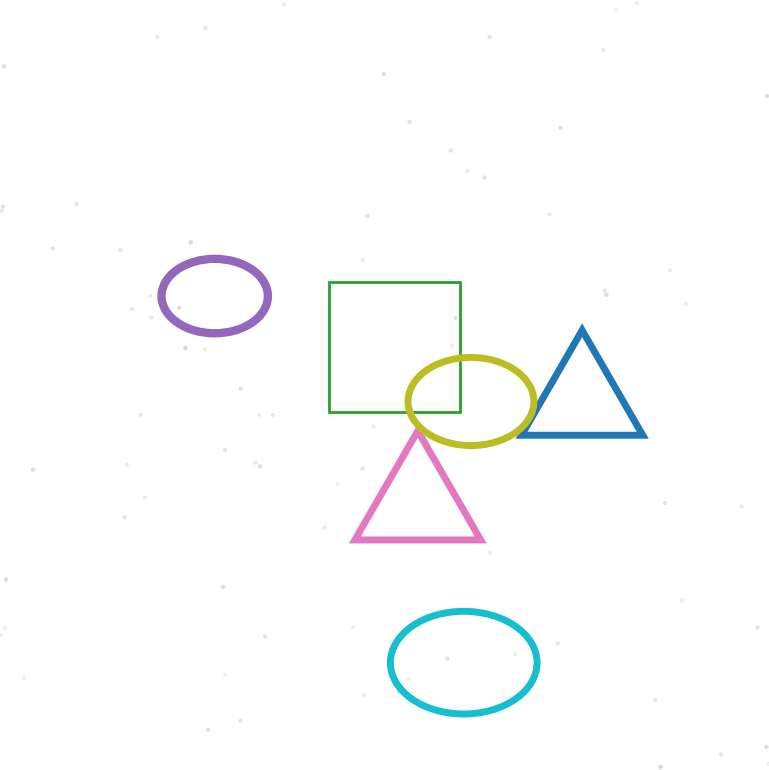[{"shape": "triangle", "thickness": 2.5, "radius": 0.45, "center": [0.756, 0.48]}, {"shape": "square", "thickness": 1, "radius": 0.42, "center": [0.512, 0.55]}, {"shape": "oval", "thickness": 3, "radius": 0.35, "center": [0.279, 0.616]}, {"shape": "triangle", "thickness": 2.5, "radius": 0.47, "center": [0.543, 0.346]}, {"shape": "oval", "thickness": 2.5, "radius": 0.41, "center": [0.612, 0.479]}, {"shape": "oval", "thickness": 2.5, "radius": 0.48, "center": [0.602, 0.139]}]